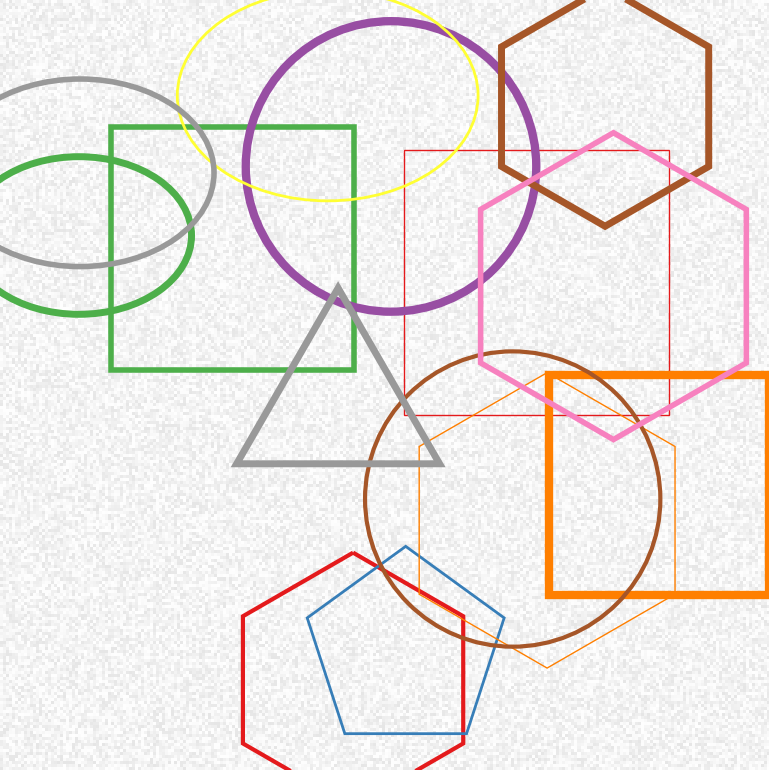[{"shape": "square", "thickness": 0.5, "radius": 0.86, "center": [0.697, 0.634]}, {"shape": "hexagon", "thickness": 1.5, "radius": 0.83, "center": [0.459, 0.117]}, {"shape": "pentagon", "thickness": 1, "radius": 0.67, "center": [0.527, 0.156]}, {"shape": "square", "thickness": 2, "radius": 0.79, "center": [0.302, 0.677]}, {"shape": "oval", "thickness": 2.5, "radius": 0.73, "center": [0.103, 0.694]}, {"shape": "circle", "thickness": 3, "radius": 0.94, "center": [0.508, 0.784]}, {"shape": "hexagon", "thickness": 0.5, "radius": 0.96, "center": [0.711, 0.324]}, {"shape": "square", "thickness": 3, "radius": 0.71, "center": [0.855, 0.37]}, {"shape": "oval", "thickness": 1, "radius": 0.98, "center": [0.426, 0.876]}, {"shape": "hexagon", "thickness": 2.5, "radius": 0.78, "center": [0.786, 0.862]}, {"shape": "circle", "thickness": 1.5, "radius": 0.96, "center": [0.666, 0.352]}, {"shape": "hexagon", "thickness": 2, "radius": 1.0, "center": [0.797, 0.628]}, {"shape": "triangle", "thickness": 2.5, "radius": 0.76, "center": [0.439, 0.474]}, {"shape": "oval", "thickness": 2, "radius": 0.87, "center": [0.104, 0.776]}]